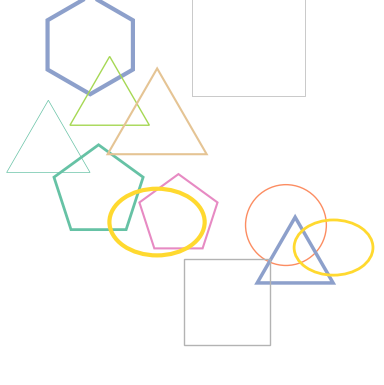[{"shape": "pentagon", "thickness": 2, "radius": 0.61, "center": [0.256, 0.502]}, {"shape": "triangle", "thickness": 0.5, "radius": 0.63, "center": [0.126, 0.615]}, {"shape": "circle", "thickness": 1, "radius": 0.52, "center": [0.743, 0.415]}, {"shape": "triangle", "thickness": 2.5, "radius": 0.57, "center": [0.767, 0.322]}, {"shape": "hexagon", "thickness": 3, "radius": 0.64, "center": [0.234, 0.883]}, {"shape": "pentagon", "thickness": 1.5, "radius": 0.53, "center": [0.464, 0.441]}, {"shape": "triangle", "thickness": 1, "radius": 0.6, "center": [0.285, 0.734]}, {"shape": "oval", "thickness": 2, "radius": 0.51, "center": [0.866, 0.357]}, {"shape": "oval", "thickness": 3, "radius": 0.62, "center": [0.408, 0.423]}, {"shape": "triangle", "thickness": 1.5, "radius": 0.74, "center": [0.408, 0.674]}, {"shape": "square", "thickness": 1, "radius": 0.56, "center": [0.59, 0.217]}, {"shape": "square", "thickness": 0.5, "radius": 0.74, "center": [0.645, 0.898]}]